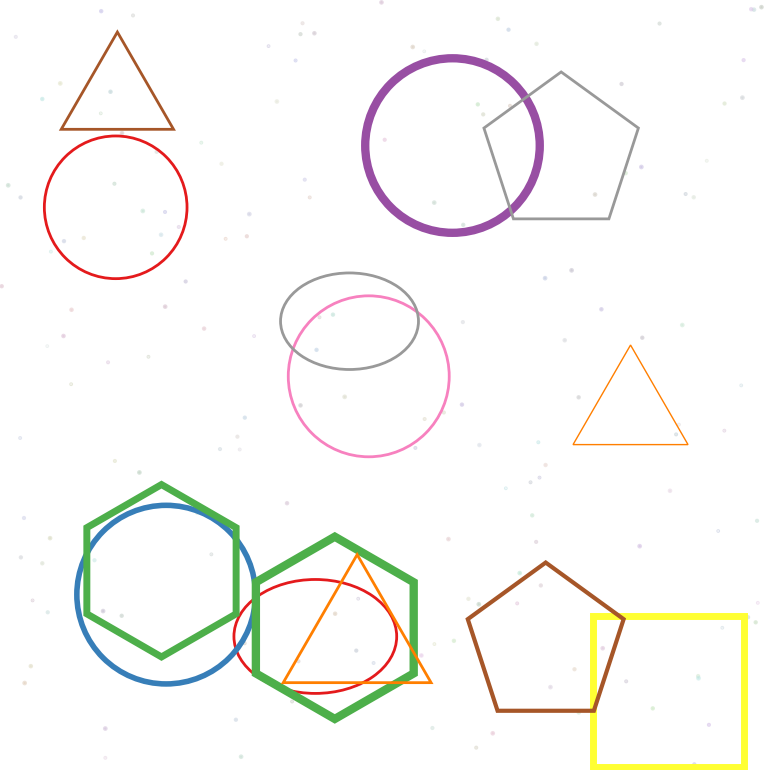[{"shape": "oval", "thickness": 1, "radius": 0.53, "center": [0.41, 0.173]}, {"shape": "circle", "thickness": 1, "radius": 0.46, "center": [0.15, 0.731]}, {"shape": "circle", "thickness": 2, "radius": 0.58, "center": [0.216, 0.228]}, {"shape": "hexagon", "thickness": 3, "radius": 0.59, "center": [0.435, 0.185]}, {"shape": "hexagon", "thickness": 2.5, "radius": 0.56, "center": [0.21, 0.259]}, {"shape": "circle", "thickness": 3, "radius": 0.57, "center": [0.588, 0.811]}, {"shape": "triangle", "thickness": 0.5, "radius": 0.43, "center": [0.819, 0.466]}, {"shape": "triangle", "thickness": 1, "radius": 0.55, "center": [0.464, 0.169]}, {"shape": "square", "thickness": 2.5, "radius": 0.49, "center": [0.868, 0.102]}, {"shape": "pentagon", "thickness": 1.5, "radius": 0.53, "center": [0.709, 0.163]}, {"shape": "triangle", "thickness": 1, "radius": 0.42, "center": [0.152, 0.874]}, {"shape": "circle", "thickness": 1, "radius": 0.52, "center": [0.479, 0.511]}, {"shape": "pentagon", "thickness": 1, "radius": 0.53, "center": [0.729, 0.801]}, {"shape": "oval", "thickness": 1, "radius": 0.45, "center": [0.454, 0.583]}]